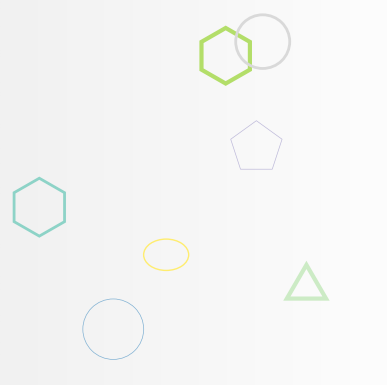[{"shape": "hexagon", "thickness": 2, "radius": 0.38, "center": [0.101, 0.462]}, {"shape": "pentagon", "thickness": 0.5, "radius": 0.35, "center": [0.662, 0.617]}, {"shape": "circle", "thickness": 0.5, "radius": 0.39, "center": [0.292, 0.145]}, {"shape": "hexagon", "thickness": 3, "radius": 0.36, "center": [0.582, 0.855]}, {"shape": "circle", "thickness": 2, "radius": 0.35, "center": [0.678, 0.892]}, {"shape": "triangle", "thickness": 3, "radius": 0.29, "center": [0.791, 0.254]}, {"shape": "oval", "thickness": 1, "radius": 0.29, "center": [0.429, 0.338]}]